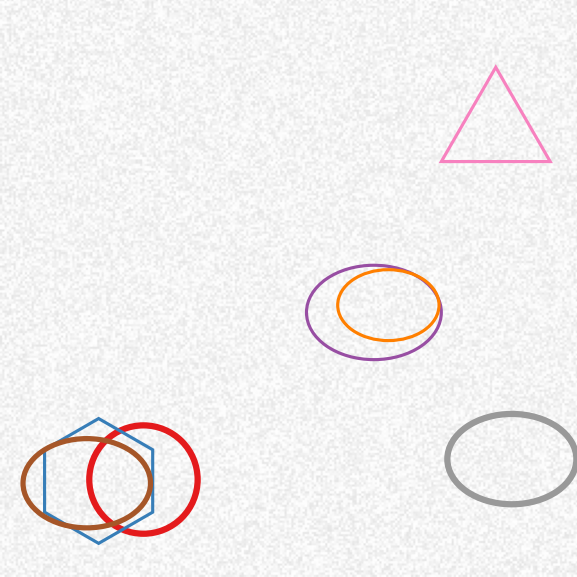[{"shape": "circle", "thickness": 3, "radius": 0.47, "center": [0.248, 0.169]}, {"shape": "hexagon", "thickness": 1.5, "radius": 0.54, "center": [0.171, 0.166]}, {"shape": "oval", "thickness": 1.5, "radius": 0.58, "center": [0.647, 0.458]}, {"shape": "oval", "thickness": 1.5, "radius": 0.44, "center": [0.672, 0.471]}, {"shape": "oval", "thickness": 2.5, "radius": 0.55, "center": [0.15, 0.162]}, {"shape": "triangle", "thickness": 1.5, "radius": 0.54, "center": [0.858, 0.774]}, {"shape": "oval", "thickness": 3, "radius": 0.56, "center": [0.886, 0.204]}]